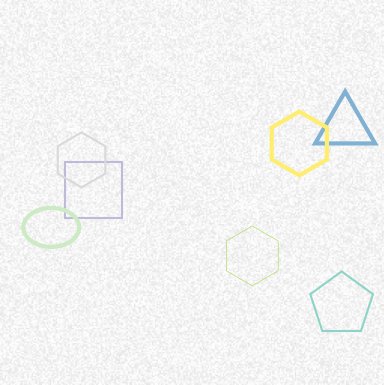[{"shape": "pentagon", "thickness": 1.5, "radius": 0.43, "center": [0.887, 0.21]}, {"shape": "square", "thickness": 1.5, "radius": 0.37, "center": [0.242, 0.507]}, {"shape": "triangle", "thickness": 3, "radius": 0.45, "center": [0.896, 0.672]}, {"shape": "hexagon", "thickness": 0.5, "radius": 0.39, "center": [0.655, 0.335]}, {"shape": "hexagon", "thickness": 1.5, "radius": 0.36, "center": [0.212, 0.585]}, {"shape": "oval", "thickness": 3, "radius": 0.36, "center": [0.133, 0.409]}, {"shape": "hexagon", "thickness": 3, "radius": 0.41, "center": [0.777, 0.627]}]